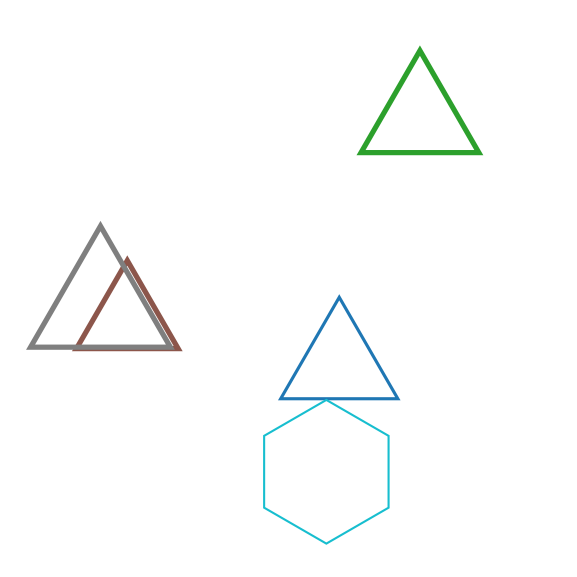[{"shape": "triangle", "thickness": 1.5, "radius": 0.59, "center": [0.587, 0.367]}, {"shape": "triangle", "thickness": 2.5, "radius": 0.59, "center": [0.727, 0.794]}, {"shape": "triangle", "thickness": 2.5, "radius": 0.51, "center": [0.22, 0.446]}, {"shape": "triangle", "thickness": 2.5, "radius": 0.7, "center": [0.174, 0.468]}, {"shape": "hexagon", "thickness": 1, "radius": 0.62, "center": [0.565, 0.182]}]